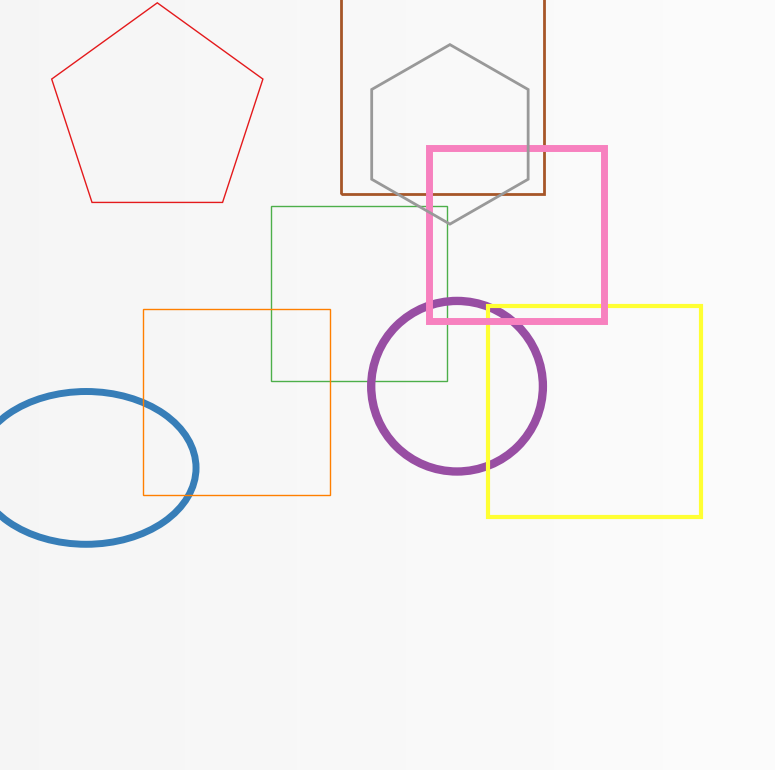[{"shape": "pentagon", "thickness": 0.5, "radius": 0.72, "center": [0.203, 0.853]}, {"shape": "oval", "thickness": 2.5, "radius": 0.71, "center": [0.111, 0.392]}, {"shape": "square", "thickness": 0.5, "radius": 0.57, "center": [0.463, 0.619]}, {"shape": "circle", "thickness": 3, "radius": 0.55, "center": [0.59, 0.498]}, {"shape": "square", "thickness": 0.5, "radius": 0.6, "center": [0.305, 0.478]}, {"shape": "square", "thickness": 1.5, "radius": 0.69, "center": [0.768, 0.465]}, {"shape": "square", "thickness": 1, "radius": 0.65, "center": [0.571, 0.878]}, {"shape": "square", "thickness": 2.5, "radius": 0.56, "center": [0.667, 0.695]}, {"shape": "hexagon", "thickness": 1, "radius": 0.58, "center": [0.581, 0.826]}]